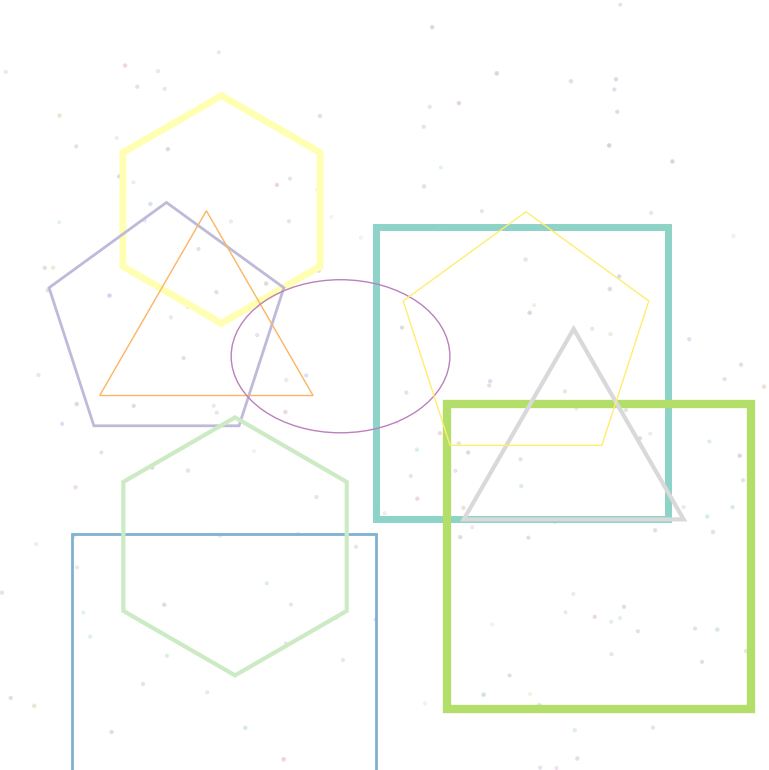[{"shape": "square", "thickness": 2.5, "radius": 0.95, "center": [0.678, 0.516]}, {"shape": "hexagon", "thickness": 2.5, "radius": 0.74, "center": [0.288, 0.728]}, {"shape": "pentagon", "thickness": 1, "radius": 0.8, "center": [0.216, 0.577]}, {"shape": "square", "thickness": 1, "radius": 0.99, "center": [0.291, 0.109]}, {"shape": "triangle", "thickness": 0.5, "radius": 0.8, "center": [0.268, 0.566]}, {"shape": "square", "thickness": 3, "radius": 0.99, "center": [0.778, 0.277]}, {"shape": "triangle", "thickness": 1.5, "radius": 0.82, "center": [0.745, 0.408]}, {"shape": "oval", "thickness": 0.5, "radius": 0.71, "center": [0.442, 0.537]}, {"shape": "hexagon", "thickness": 1.5, "radius": 0.84, "center": [0.305, 0.29]}, {"shape": "pentagon", "thickness": 0.5, "radius": 0.84, "center": [0.683, 0.557]}]